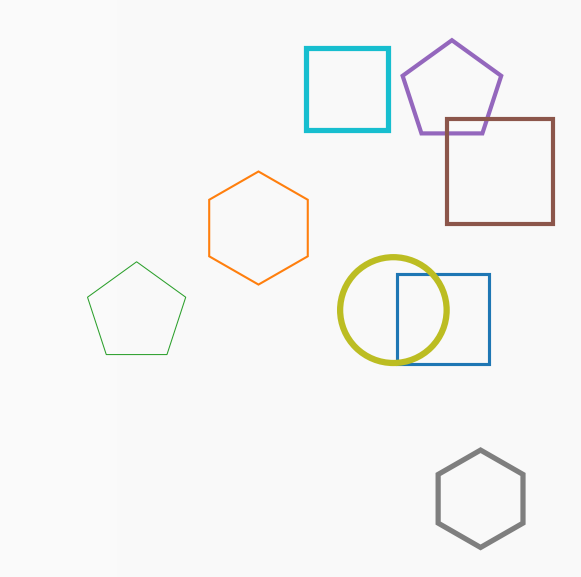[{"shape": "square", "thickness": 1.5, "radius": 0.39, "center": [0.762, 0.447]}, {"shape": "hexagon", "thickness": 1, "radius": 0.49, "center": [0.445, 0.604]}, {"shape": "pentagon", "thickness": 0.5, "radius": 0.44, "center": [0.235, 0.457]}, {"shape": "pentagon", "thickness": 2, "radius": 0.45, "center": [0.777, 0.84]}, {"shape": "square", "thickness": 2, "radius": 0.46, "center": [0.861, 0.702]}, {"shape": "hexagon", "thickness": 2.5, "radius": 0.42, "center": [0.827, 0.135]}, {"shape": "circle", "thickness": 3, "radius": 0.46, "center": [0.677, 0.462]}, {"shape": "square", "thickness": 2.5, "radius": 0.35, "center": [0.597, 0.845]}]